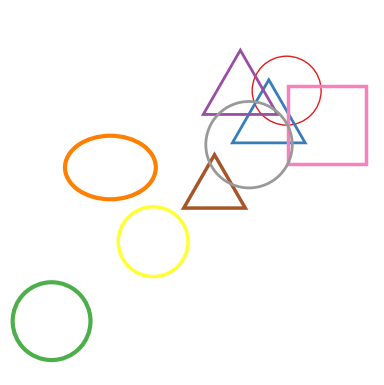[{"shape": "circle", "thickness": 1, "radius": 0.45, "center": [0.745, 0.765]}, {"shape": "triangle", "thickness": 2, "radius": 0.55, "center": [0.698, 0.684]}, {"shape": "circle", "thickness": 3, "radius": 0.51, "center": [0.134, 0.166]}, {"shape": "triangle", "thickness": 2, "radius": 0.56, "center": [0.624, 0.758]}, {"shape": "oval", "thickness": 3, "radius": 0.59, "center": [0.287, 0.565]}, {"shape": "circle", "thickness": 2.5, "radius": 0.45, "center": [0.398, 0.372]}, {"shape": "triangle", "thickness": 2.5, "radius": 0.46, "center": [0.557, 0.506]}, {"shape": "square", "thickness": 2.5, "radius": 0.51, "center": [0.85, 0.676]}, {"shape": "circle", "thickness": 2, "radius": 0.56, "center": [0.647, 0.624]}]